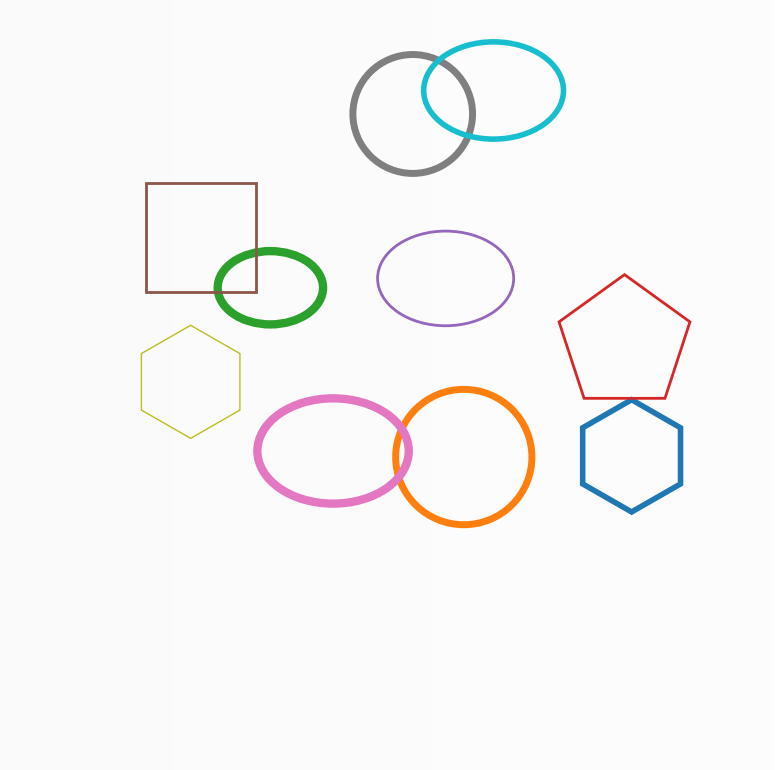[{"shape": "hexagon", "thickness": 2, "radius": 0.36, "center": [0.815, 0.408]}, {"shape": "circle", "thickness": 2.5, "radius": 0.44, "center": [0.598, 0.406]}, {"shape": "oval", "thickness": 3, "radius": 0.34, "center": [0.349, 0.626]}, {"shape": "pentagon", "thickness": 1, "radius": 0.44, "center": [0.806, 0.555]}, {"shape": "oval", "thickness": 1, "radius": 0.44, "center": [0.575, 0.638]}, {"shape": "square", "thickness": 1, "radius": 0.35, "center": [0.259, 0.692]}, {"shape": "oval", "thickness": 3, "radius": 0.49, "center": [0.43, 0.414]}, {"shape": "circle", "thickness": 2.5, "radius": 0.39, "center": [0.533, 0.852]}, {"shape": "hexagon", "thickness": 0.5, "radius": 0.37, "center": [0.246, 0.504]}, {"shape": "oval", "thickness": 2, "radius": 0.45, "center": [0.637, 0.882]}]